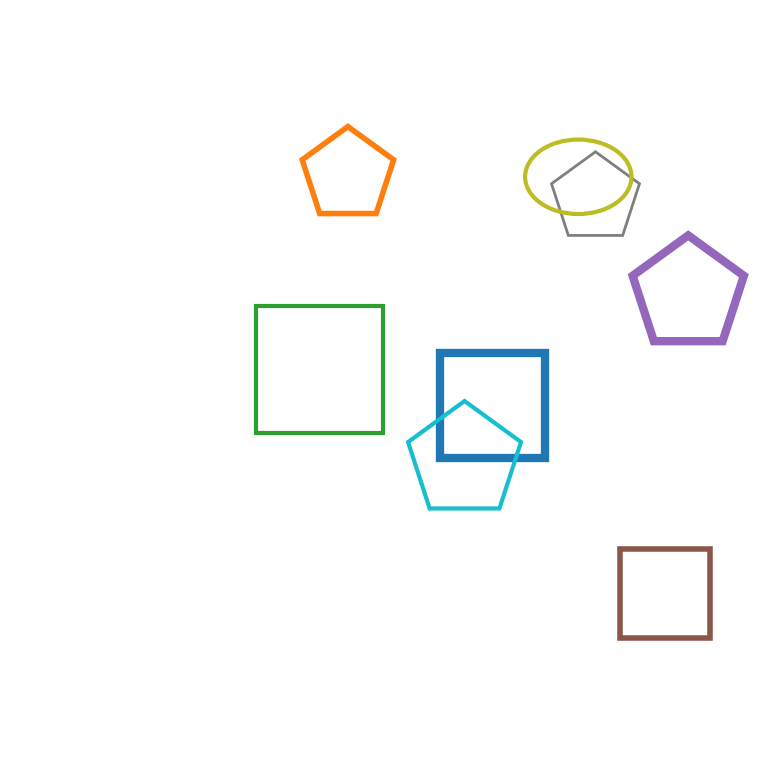[{"shape": "square", "thickness": 3, "radius": 0.34, "center": [0.639, 0.473]}, {"shape": "pentagon", "thickness": 2, "radius": 0.31, "center": [0.452, 0.773]}, {"shape": "square", "thickness": 1.5, "radius": 0.41, "center": [0.415, 0.52]}, {"shape": "pentagon", "thickness": 3, "radius": 0.38, "center": [0.894, 0.618]}, {"shape": "square", "thickness": 2, "radius": 0.29, "center": [0.864, 0.229]}, {"shape": "pentagon", "thickness": 1, "radius": 0.3, "center": [0.773, 0.743]}, {"shape": "oval", "thickness": 1.5, "radius": 0.35, "center": [0.751, 0.77]}, {"shape": "pentagon", "thickness": 1.5, "radius": 0.39, "center": [0.603, 0.402]}]